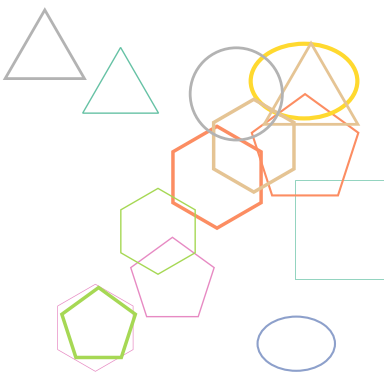[{"shape": "triangle", "thickness": 1, "radius": 0.57, "center": [0.313, 0.763]}, {"shape": "square", "thickness": 0.5, "radius": 0.65, "center": [0.895, 0.404]}, {"shape": "pentagon", "thickness": 1.5, "radius": 0.73, "center": [0.792, 0.61]}, {"shape": "hexagon", "thickness": 2.5, "radius": 0.66, "center": [0.564, 0.54]}, {"shape": "oval", "thickness": 1.5, "radius": 0.5, "center": [0.77, 0.107]}, {"shape": "pentagon", "thickness": 1, "radius": 0.57, "center": [0.448, 0.27]}, {"shape": "hexagon", "thickness": 0.5, "radius": 0.57, "center": [0.248, 0.149]}, {"shape": "pentagon", "thickness": 2.5, "radius": 0.5, "center": [0.256, 0.153]}, {"shape": "hexagon", "thickness": 1, "radius": 0.56, "center": [0.41, 0.399]}, {"shape": "oval", "thickness": 3, "radius": 0.69, "center": [0.79, 0.789]}, {"shape": "hexagon", "thickness": 2.5, "radius": 0.6, "center": [0.659, 0.622]}, {"shape": "triangle", "thickness": 2, "radius": 0.7, "center": [0.808, 0.747]}, {"shape": "triangle", "thickness": 2, "radius": 0.59, "center": [0.116, 0.855]}, {"shape": "circle", "thickness": 2, "radius": 0.6, "center": [0.614, 0.756]}]